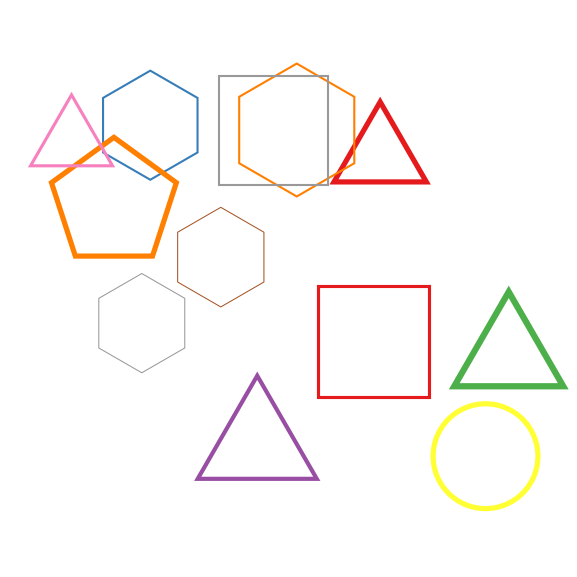[{"shape": "triangle", "thickness": 2.5, "radius": 0.46, "center": [0.658, 0.73]}, {"shape": "square", "thickness": 1.5, "radius": 0.48, "center": [0.647, 0.407]}, {"shape": "hexagon", "thickness": 1, "radius": 0.47, "center": [0.26, 0.782]}, {"shape": "triangle", "thickness": 3, "radius": 0.54, "center": [0.881, 0.385]}, {"shape": "triangle", "thickness": 2, "radius": 0.6, "center": [0.445, 0.23]}, {"shape": "hexagon", "thickness": 1, "radius": 0.58, "center": [0.514, 0.774]}, {"shape": "pentagon", "thickness": 2.5, "radius": 0.57, "center": [0.197, 0.648]}, {"shape": "circle", "thickness": 2.5, "radius": 0.45, "center": [0.841, 0.209]}, {"shape": "hexagon", "thickness": 0.5, "radius": 0.43, "center": [0.382, 0.554]}, {"shape": "triangle", "thickness": 1.5, "radius": 0.41, "center": [0.124, 0.753]}, {"shape": "square", "thickness": 1, "radius": 0.47, "center": [0.474, 0.773]}, {"shape": "hexagon", "thickness": 0.5, "radius": 0.43, "center": [0.246, 0.44]}]